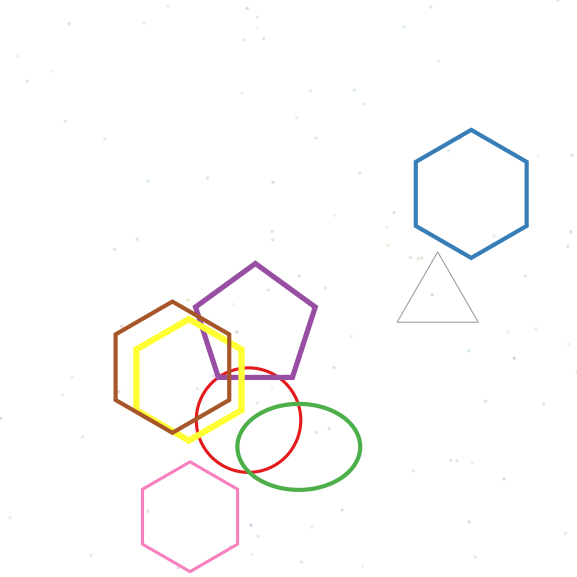[{"shape": "circle", "thickness": 1.5, "radius": 0.45, "center": [0.43, 0.272]}, {"shape": "hexagon", "thickness": 2, "radius": 0.55, "center": [0.816, 0.663]}, {"shape": "oval", "thickness": 2, "radius": 0.53, "center": [0.517, 0.225]}, {"shape": "pentagon", "thickness": 2.5, "radius": 0.55, "center": [0.442, 0.434]}, {"shape": "hexagon", "thickness": 3, "radius": 0.53, "center": [0.327, 0.341]}, {"shape": "hexagon", "thickness": 2, "radius": 0.57, "center": [0.299, 0.363]}, {"shape": "hexagon", "thickness": 1.5, "radius": 0.48, "center": [0.329, 0.104]}, {"shape": "triangle", "thickness": 0.5, "radius": 0.41, "center": [0.758, 0.482]}]